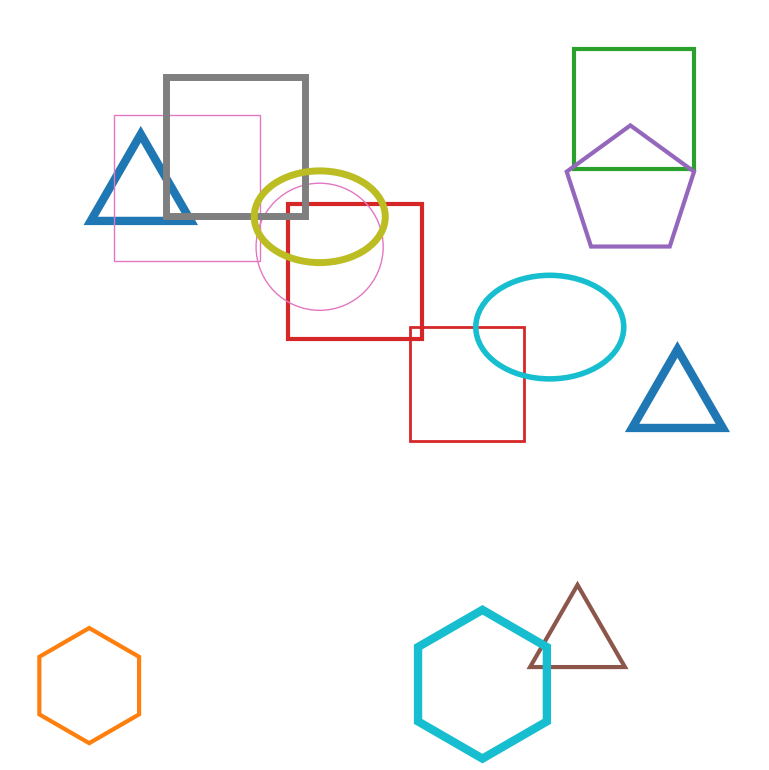[{"shape": "triangle", "thickness": 3, "radius": 0.38, "center": [0.183, 0.751]}, {"shape": "triangle", "thickness": 3, "radius": 0.34, "center": [0.88, 0.478]}, {"shape": "hexagon", "thickness": 1.5, "radius": 0.37, "center": [0.116, 0.11]}, {"shape": "square", "thickness": 1.5, "radius": 0.39, "center": [0.824, 0.858]}, {"shape": "square", "thickness": 1.5, "radius": 0.44, "center": [0.461, 0.647]}, {"shape": "square", "thickness": 1, "radius": 0.37, "center": [0.606, 0.501]}, {"shape": "pentagon", "thickness": 1.5, "radius": 0.43, "center": [0.819, 0.75]}, {"shape": "triangle", "thickness": 1.5, "radius": 0.36, "center": [0.75, 0.169]}, {"shape": "square", "thickness": 0.5, "radius": 0.47, "center": [0.243, 0.756]}, {"shape": "circle", "thickness": 0.5, "radius": 0.41, "center": [0.415, 0.68]}, {"shape": "square", "thickness": 2.5, "radius": 0.45, "center": [0.305, 0.81]}, {"shape": "oval", "thickness": 2.5, "radius": 0.43, "center": [0.415, 0.719]}, {"shape": "hexagon", "thickness": 3, "radius": 0.48, "center": [0.627, 0.111]}, {"shape": "oval", "thickness": 2, "radius": 0.48, "center": [0.714, 0.575]}]